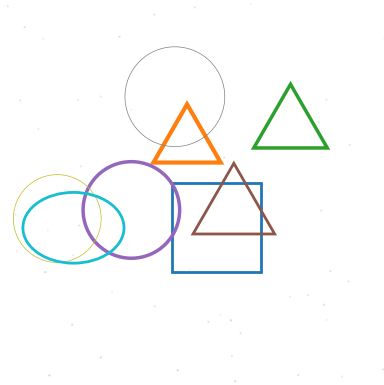[{"shape": "square", "thickness": 2, "radius": 0.58, "center": [0.562, 0.41]}, {"shape": "triangle", "thickness": 3, "radius": 0.5, "center": [0.486, 0.628]}, {"shape": "triangle", "thickness": 2.5, "radius": 0.55, "center": [0.755, 0.671]}, {"shape": "circle", "thickness": 2.5, "radius": 0.63, "center": [0.341, 0.455]}, {"shape": "triangle", "thickness": 2, "radius": 0.61, "center": [0.607, 0.453]}, {"shape": "circle", "thickness": 0.5, "radius": 0.65, "center": [0.454, 0.749]}, {"shape": "circle", "thickness": 0.5, "radius": 0.57, "center": [0.149, 0.432]}, {"shape": "oval", "thickness": 2, "radius": 0.66, "center": [0.191, 0.408]}]